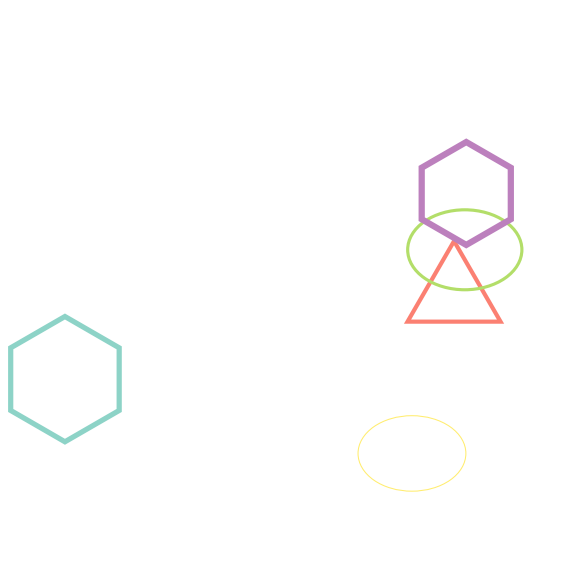[{"shape": "hexagon", "thickness": 2.5, "radius": 0.54, "center": [0.112, 0.343]}, {"shape": "triangle", "thickness": 2, "radius": 0.46, "center": [0.786, 0.489]}, {"shape": "oval", "thickness": 1.5, "radius": 0.49, "center": [0.805, 0.567]}, {"shape": "hexagon", "thickness": 3, "radius": 0.45, "center": [0.807, 0.664]}, {"shape": "oval", "thickness": 0.5, "radius": 0.47, "center": [0.713, 0.214]}]